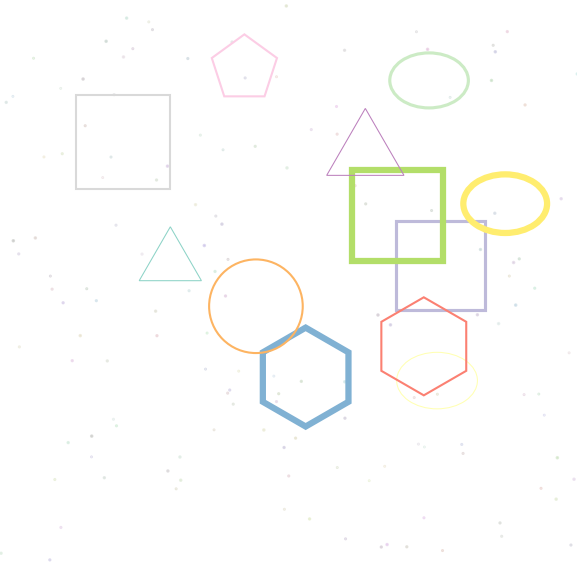[{"shape": "triangle", "thickness": 0.5, "radius": 0.31, "center": [0.295, 0.544]}, {"shape": "oval", "thickness": 0.5, "radius": 0.35, "center": [0.757, 0.34]}, {"shape": "square", "thickness": 1.5, "radius": 0.39, "center": [0.762, 0.539]}, {"shape": "hexagon", "thickness": 1, "radius": 0.42, "center": [0.734, 0.399]}, {"shape": "hexagon", "thickness": 3, "radius": 0.43, "center": [0.529, 0.346]}, {"shape": "circle", "thickness": 1, "radius": 0.41, "center": [0.443, 0.469]}, {"shape": "square", "thickness": 3, "radius": 0.39, "center": [0.688, 0.626]}, {"shape": "pentagon", "thickness": 1, "radius": 0.3, "center": [0.423, 0.88]}, {"shape": "square", "thickness": 1, "radius": 0.41, "center": [0.213, 0.753]}, {"shape": "triangle", "thickness": 0.5, "radius": 0.39, "center": [0.633, 0.734]}, {"shape": "oval", "thickness": 1.5, "radius": 0.34, "center": [0.743, 0.86]}, {"shape": "oval", "thickness": 3, "radius": 0.36, "center": [0.875, 0.646]}]